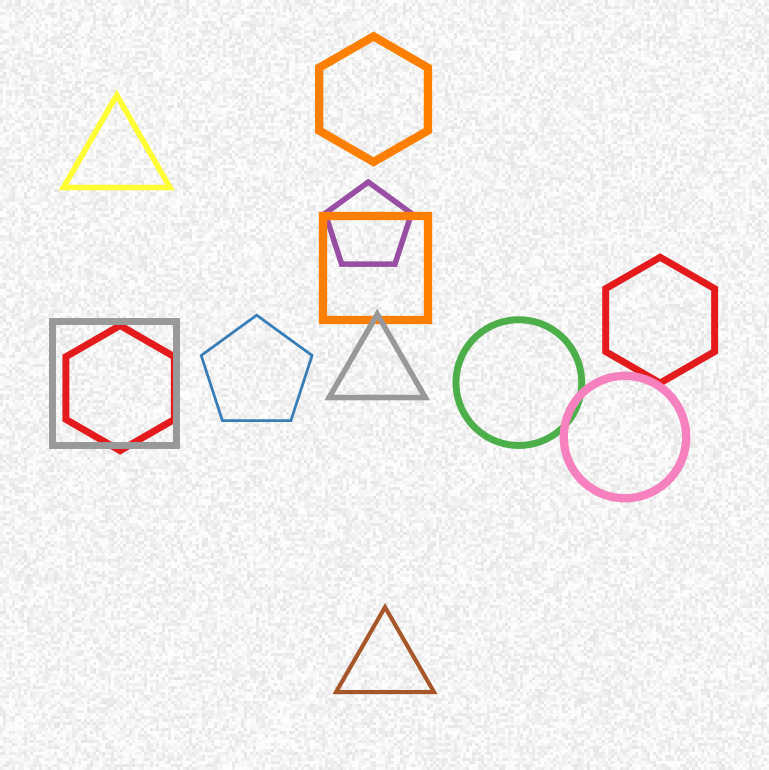[{"shape": "hexagon", "thickness": 2.5, "radius": 0.41, "center": [0.857, 0.584]}, {"shape": "hexagon", "thickness": 2.5, "radius": 0.41, "center": [0.156, 0.496]}, {"shape": "pentagon", "thickness": 1, "radius": 0.38, "center": [0.333, 0.515]}, {"shape": "circle", "thickness": 2.5, "radius": 0.41, "center": [0.674, 0.503]}, {"shape": "pentagon", "thickness": 2, "radius": 0.29, "center": [0.478, 0.705]}, {"shape": "hexagon", "thickness": 3, "radius": 0.41, "center": [0.485, 0.871]}, {"shape": "square", "thickness": 3, "radius": 0.34, "center": [0.487, 0.652]}, {"shape": "triangle", "thickness": 2, "radius": 0.4, "center": [0.152, 0.796]}, {"shape": "triangle", "thickness": 1.5, "radius": 0.37, "center": [0.5, 0.138]}, {"shape": "circle", "thickness": 3, "radius": 0.4, "center": [0.812, 0.432]}, {"shape": "triangle", "thickness": 2, "radius": 0.36, "center": [0.49, 0.52]}, {"shape": "square", "thickness": 2.5, "radius": 0.4, "center": [0.148, 0.503]}]